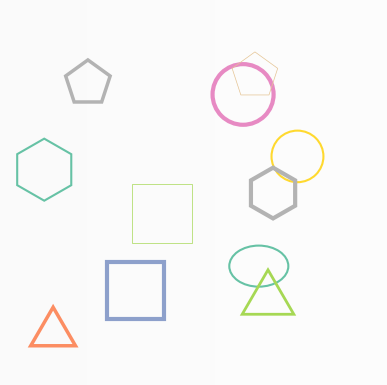[{"shape": "oval", "thickness": 1.5, "radius": 0.38, "center": [0.668, 0.309]}, {"shape": "hexagon", "thickness": 1.5, "radius": 0.4, "center": [0.114, 0.559]}, {"shape": "triangle", "thickness": 2.5, "radius": 0.33, "center": [0.137, 0.135]}, {"shape": "square", "thickness": 3, "radius": 0.37, "center": [0.35, 0.245]}, {"shape": "circle", "thickness": 3, "radius": 0.39, "center": [0.627, 0.755]}, {"shape": "triangle", "thickness": 2, "radius": 0.38, "center": [0.692, 0.222]}, {"shape": "square", "thickness": 0.5, "radius": 0.39, "center": [0.417, 0.445]}, {"shape": "circle", "thickness": 1.5, "radius": 0.33, "center": [0.768, 0.594]}, {"shape": "pentagon", "thickness": 0.5, "radius": 0.31, "center": [0.658, 0.803]}, {"shape": "hexagon", "thickness": 3, "radius": 0.33, "center": [0.705, 0.499]}, {"shape": "pentagon", "thickness": 2.5, "radius": 0.3, "center": [0.227, 0.784]}]